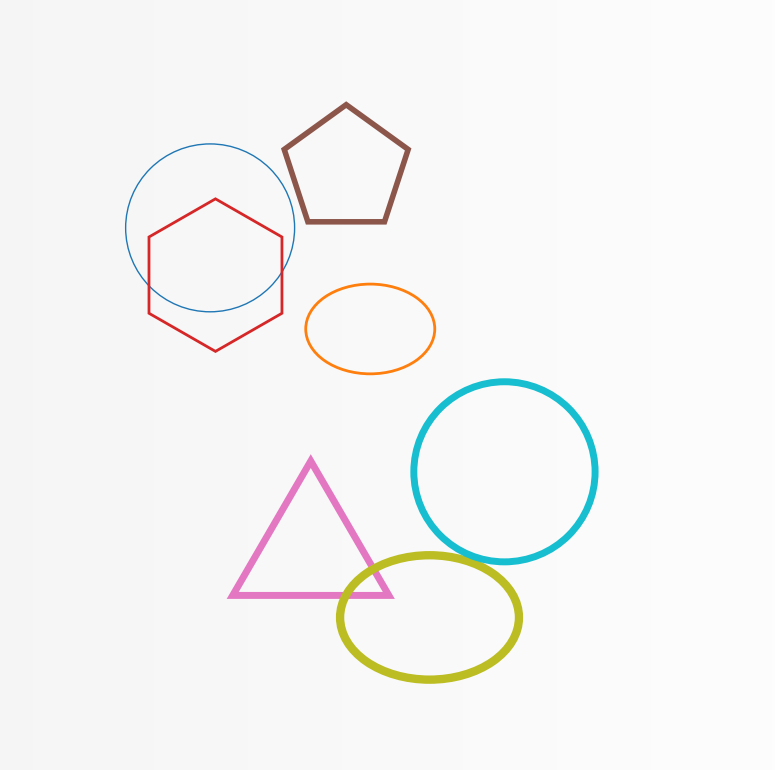[{"shape": "circle", "thickness": 0.5, "radius": 0.55, "center": [0.271, 0.704]}, {"shape": "oval", "thickness": 1, "radius": 0.42, "center": [0.478, 0.573]}, {"shape": "hexagon", "thickness": 1, "radius": 0.5, "center": [0.278, 0.643]}, {"shape": "pentagon", "thickness": 2, "radius": 0.42, "center": [0.447, 0.78]}, {"shape": "triangle", "thickness": 2.5, "radius": 0.58, "center": [0.401, 0.285]}, {"shape": "oval", "thickness": 3, "radius": 0.58, "center": [0.554, 0.198]}, {"shape": "circle", "thickness": 2.5, "radius": 0.58, "center": [0.651, 0.387]}]